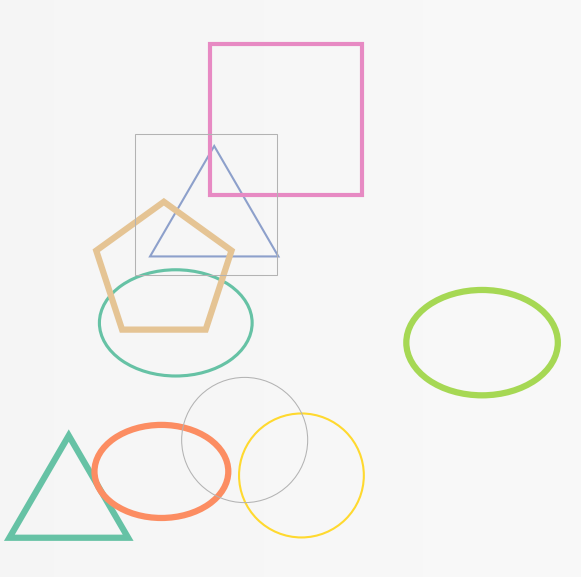[{"shape": "oval", "thickness": 1.5, "radius": 0.66, "center": [0.302, 0.44]}, {"shape": "triangle", "thickness": 3, "radius": 0.59, "center": [0.118, 0.127]}, {"shape": "oval", "thickness": 3, "radius": 0.58, "center": [0.278, 0.183]}, {"shape": "triangle", "thickness": 1, "radius": 0.64, "center": [0.369, 0.619]}, {"shape": "square", "thickness": 2, "radius": 0.65, "center": [0.491, 0.793]}, {"shape": "oval", "thickness": 3, "radius": 0.65, "center": [0.829, 0.406]}, {"shape": "circle", "thickness": 1, "radius": 0.54, "center": [0.519, 0.176]}, {"shape": "pentagon", "thickness": 3, "radius": 0.61, "center": [0.282, 0.527]}, {"shape": "square", "thickness": 0.5, "radius": 0.61, "center": [0.354, 0.645]}, {"shape": "circle", "thickness": 0.5, "radius": 0.54, "center": [0.421, 0.237]}]